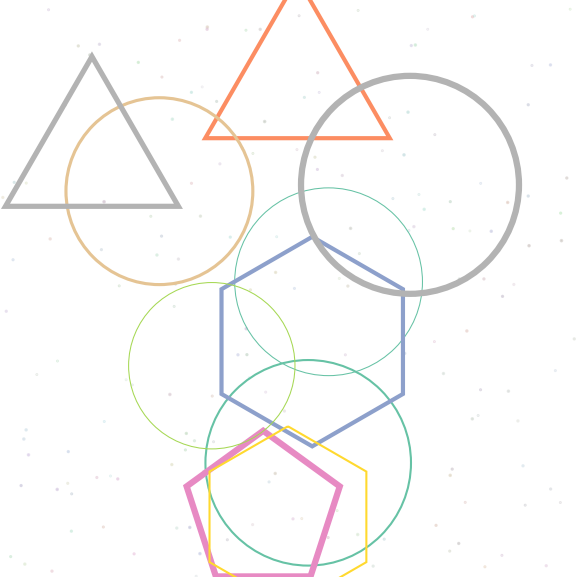[{"shape": "circle", "thickness": 0.5, "radius": 0.81, "center": [0.569, 0.511]}, {"shape": "circle", "thickness": 1, "radius": 0.89, "center": [0.534, 0.198]}, {"shape": "triangle", "thickness": 2, "radius": 0.92, "center": [0.515, 0.852]}, {"shape": "hexagon", "thickness": 2, "radius": 0.91, "center": [0.541, 0.408]}, {"shape": "pentagon", "thickness": 3, "radius": 0.7, "center": [0.456, 0.114]}, {"shape": "circle", "thickness": 0.5, "radius": 0.72, "center": [0.367, 0.366]}, {"shape": "hexagon", "thickness": 1, "radius": 0.78, "center": [0.499, 0.104]}, {"shape": "circle", "thickness": 1.5, "radius": 0.81, "center": [0.276, 0.668]}, {"shape": "circle", "thickness": 3, "radius": 0.94, "center": [0.71, 0.679]}, {"shape": "triangle", "thickness": 2.5, "radius": 0.86, "center": [0.159, 0.728]}]